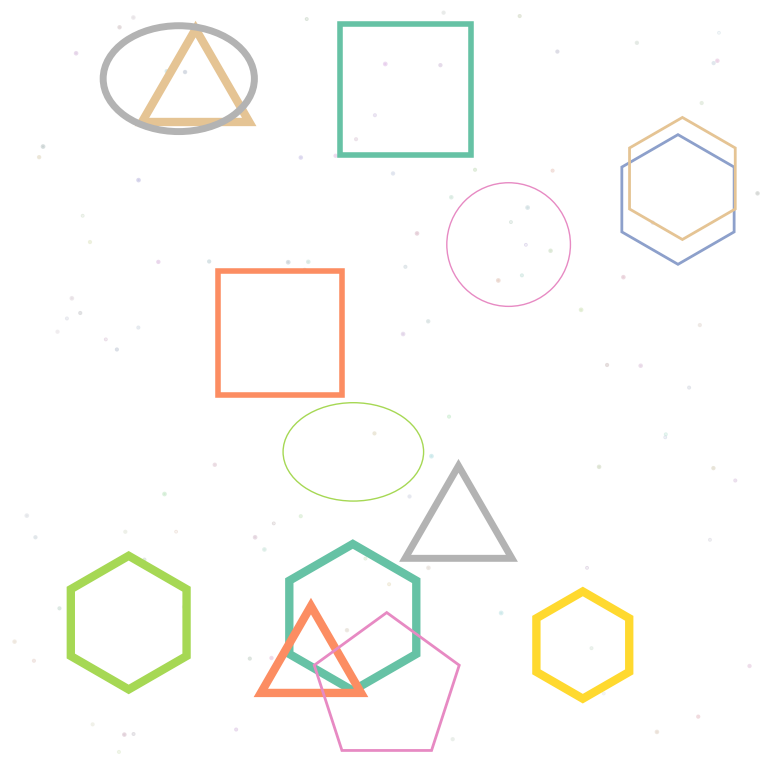[{"shape": "square", "thickness": 2, "radius": 0.43, "center": [0.526, 0.884]}, {"shape": "hexagon", "thickness": 3, "radius": 0.48, "center": [0.458, 0.198]}, {"shape": "triangle", "thickness": 3, "radius": 0.38, "center": [0.404, 0.138]}, {"shape": "square", "thickness": 2, "radius": 0.4, "center": [0.363, 0.568]}, {"shape": "hexagon", "thickness": 1, "radius": 0.42, "center": [0.881, 0.741]}, {"shape": "pentagon", "thickness": 1, "radius": 0.49, "center": [0.502, 0.105]}, {"shape": "circle", "thickness": 0.5, "radius": 0.4, "center": [0.661, 0.682]}, {"shape": "oval", "thickness": 0.5, "radius": 0.46, "center": [0.459, 0.413]}, {"shape": "hexagon", "thickness": 3, "radius": 0.43, "center": [0.167, 0.191]}, {"shape": "hexagon", "thickness": 3, "radius": 0.35, "center": [0.757, 0.162]}, {"shape": "triangle", "thickness": 3, "radius": 0.4, "center": [0.254, 0.882]}, {"shape": "hexagon", "thickness": 1, "radius": 0.4, "center": [0.886, 0.768]}, {"shape": "triangle", "thickness": 2.5, "radius": 0.4, "center": [0.595, 0.315]}, {"shape": "oval", "thickness": 2.5, "radius": 0.49, "center": [0.232, 0.898]}]